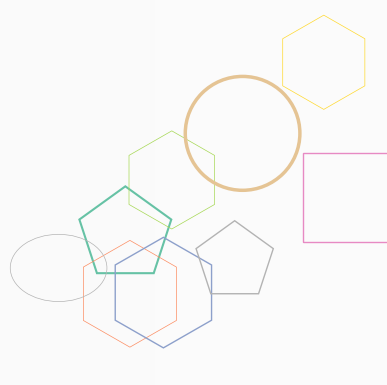[{"shape": "pentagon", "thickness": 1.5, "radius": 0.62, "center": [0.323, 0.391]}, {"shape": "hexagon", "thickness": 0.5, "radius": 0.69, "center": [0.335, 0.237]}, {"shape": "hexagon", "thickness": 1, "radius": 0.72, "center": [0.422, 0.24]}, {"shape": "square", "thickness": 1, "radius": 0.58, "center": [0.898, 0.486]}, {"shape": "hexagon", "thickness": 0.5, "radius": 0.64, "center": [0.443, 0.533]}, {"shape": "hexagon", "thickness": 0.5, "radius": 0.61, "center": [0.836, 0.838]}, {"shape": "circle", "thickness": 2.5, "radius": 0.74, "center": [0.626, 0.654]}, {"shape": "pentagon", "thickness": 1, "radius": 0.52, "center": [0.606, 0.322]}, {"shape": "oval", "thickness": 0.5, "radius": 0.62, "center": [0.151, 0.304]}]